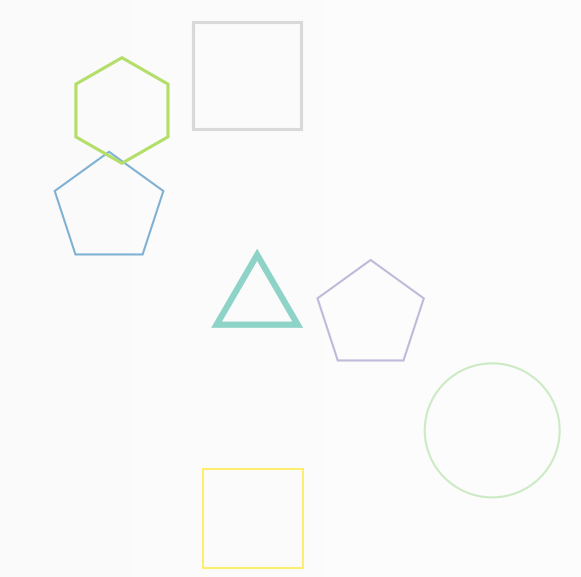[{"shape": "triangle", "thickness": 3, "radius": 0.4, "center": [0.442, 0.477]}, {"shape": "pentagon", "thickness": 1, "radius": 0.48, "center": [0.638, 0.453]}, {"shape": "pentagon", "thickness": 1, "radius": 0.49, "center": [0.188, 0.638]}, {"shape": "hexagon", "thickness": 1.5, "radius": 0.46, "center": [0.21, 0.808]}, {"shape": "square", "thickness": 1.5, "radius": 0.46, "center": [0.425, 0.868]}, {"shape": "circle", "thickness": 1, "radius": 0.58, "center": [0.847, 0.254]}, {"shape": "square", "thickness": 1, "radius": 0.43, "center": [0.435, 0.102]}]